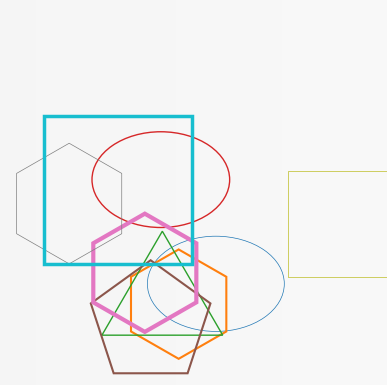[{"shape": "oval", "thickness": 0.5, "radius": 0.88, "center": [0.557, 0.263]}, {"shape": "hexagon", "thickness": 1.5, "radius": 0.71, "center": [0.461, 0.21]}, {"shape": "triangle", "thickness": 1, "radius": 0.9, "center": [0.419, 0.219]}, {"shape": "oval", "thickness": 1, "radius": 0.89, "center": [0.415, 0.533]}, {"shape": "pentagon", "thickness": 1.5, "radius": 0.81, "center": [0.389, 0.162]}, {"shape": "hexagon", "thickness": 3, "radius": 0.77, "center": [0.374, 0.291]}, {"shape": "hexagon", "thickness": 0.5, "radius": 0.78, "center": [0.178, 0.471]}, {"shape": "square", "thickness": 0.5, "radius": 0.69, "center": [0.881, 0.419]}, {"shape": "square", "thickness": 2.5, "radius": 0.96, "center": [0.304, 0.506]}]